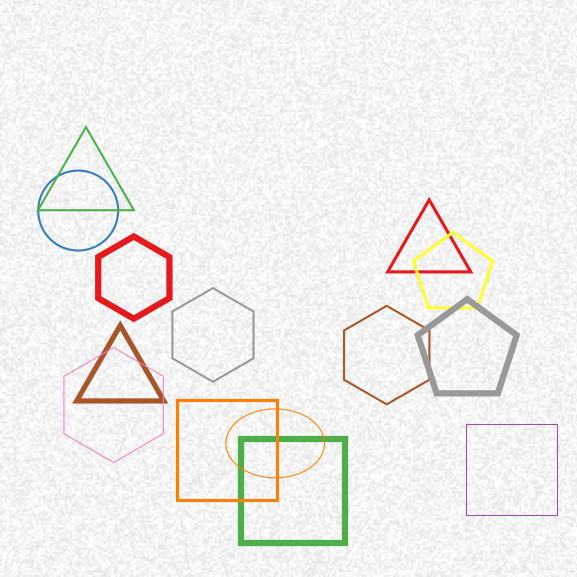[{"shape": "hexagon", "thickness": 3, "radius": 0.36, "center": [0.232, 0.518]}, {"shape": "triangle", "thickness": 1.5, "radius": 0.42, "center": [0.743, 0.57]}, {"shape": "circle", "thickness": 1, "radius": 0.35, "center": [0.135, 0.635]}, {"shape": "triangle", "thickness": 1, "radius": 0.48, "center": [0.149, 0.683]}, {"shape": "square", "thickness": 3, "radius": 0.45, "center": [0.508, 0.149]}, {"shape": "square", "thickness": 0.5, "radius": 0.4, "center": [0.886, 0.186]}, {"shape": "oval", "thickness": 0.5, "radius": 0.43, "center": [0.476, 0.231]}, {"shape": "square", "thickness": 1.5, "radius": 0.43, "center": [0.392, 0.22]}, {"shape": "pentagon", "thickness": 1.5, "radius": 0.36, "center": [0.784, 0.525]}, {"shape": "hexagon", "thickness": 1, "radius": 0.43, "center": [0.67, 0.384]}, {"shape": "triangle", "thickness": 2.5, "radius": 0.44, "center": [0.208, 0.348]}, {"shape": "hexagon", "thickness": 0.5, "radius": 0.5, "center": [0.197, 0.298]}, {"shape": "pentagon", "thickness": 3, "radius": 0.45, "center": [0.809, 0.391]}, {"shape": "hexagon", "thickness": 1, "radius": 0.41, "center": [0.369, 0.419]}]